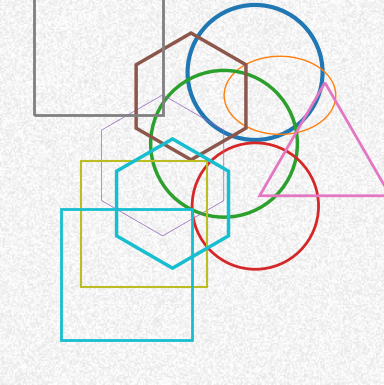[{"shape": "circle", "thickness": 3, "radius": 0.88, "center": [0.663, 0.812]}, {"shape": "oval", "thickness": 1, "radius": 0.72, "center": [0.727, 0.752]}, {"shape": "circle", "thickness": 2.5, "radius": 0.95, "center": [0.582, 0.627]}, {"shape": "circle", "thickness": 2, "radius": 0.82, "center": [0.663, 0.465]}, {"shape": "hexagon", "thickness": 0.5, "radius": 0.92, "center": [0.423, 0.571]}, {"shape": "hexagon", "thickness": 2.5, "radius": 0.82, "center": [0.496, 0.749]}, {"shape": "triangle", "thickness": 2, "radius": 0.98, "center": [0.844, 0.589]}, {"shape": "square", "thickness": 2, "radius": 0.83, "center": [0.256, 0.868]}, {"shape": "square", "thickness": 1.5, "radius": 0.82, "center": [0.373, 0.419]}, {"shape": "hexagon", "thickness": 2.5, "radius": 0.84, "center": [0.448, 0.471]}, {"shape": "square", "thickness": 2, "radius": 0.85, "center": [0.329, 0.286]}]